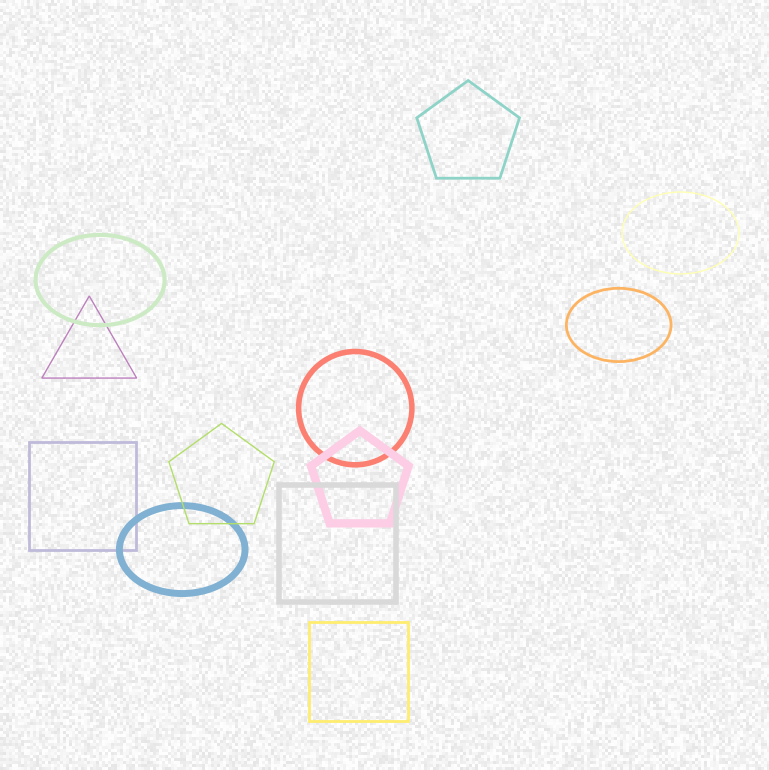[{"shape": "pentagon", "thickness": 1, "radius": 0.35, "center": [0.608, 0.825]}, {"shape": "oval", "thickness": 0.5, "radius": 0.38, "center": [0.884, 0.697]}, {"shape": "square", "thickness": 1, "radius": 0.35, "center": [0.107, 0.356]}, {"shape": "circle", "thickness": 2, "radius": 0.37, "center": [0.461, 0.47]}, {"shape": "oval", "thickness": 2.5, "radius": 0.41, "center": [0.237, 0.286]}, {"shape": "oval", "thickness": 1, "radius": 0.34, "center": [0.804, 0.578]}, {"shape": "pentagon", "thickness": 0.5, "radius": 0.36, "center": [0.288, 0.378]}, {"shape": "pentagon", "thickness": 3, "radius": 0.33, "center": [0.467, 0.374]}, {"shape": "square", "thickness": 2, "radius": 0.38, "center": [0.439, 0.294]}, {"shape": "triangle", "thickness": 0.5, "radius": 0.36, "center": [0.116, 0.545]}, {"shape": "oval", "thickness": 1.5, "radius": 0.42, "center": [0.13, 0.636]}, {"shape": "square", "thickness": 1, "radius": 0.32, "center": [0.465, 0.128]}]